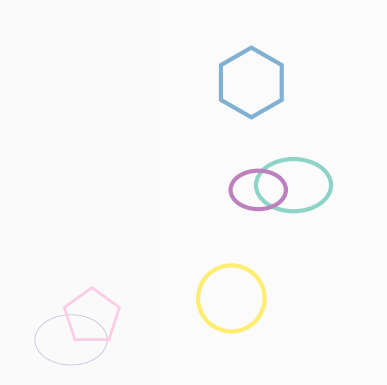[{"shape": "oval", "thickness": 3, "radius": 0.48, "center": [0.757, 0.519]}, {"shape": "oval", "thickness": 0.5, "radius": 0.47, "center": [0.183, 0.117]}, {"shape": "hexagon", "thickness": 3, "radius": 0.45, "center": [0.649, 0.786]}, {"shape": "pentagon", "thickness": 2, "radius": 0.37, "center": [0.237, 0.178]}, {"shape": "oval", "thickness": 3, "radius": 0.36, "center": [0.666, 0.507]}, {"shape": "circle", "thickness": 3, "radius": 0.43, "center": [0.597, 0.225]}]